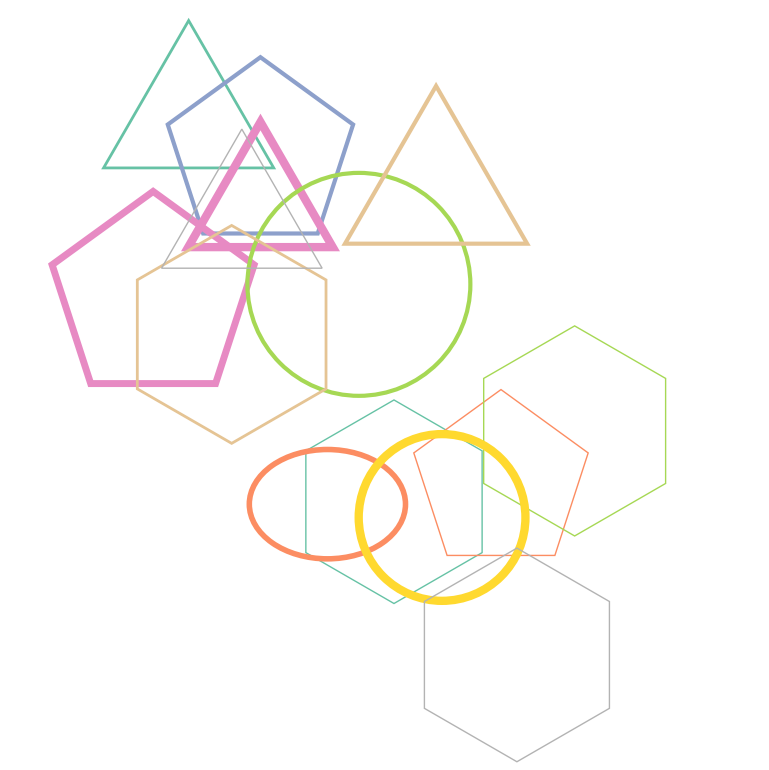[{"shape": "triangle", "thickness": 1, "radius": 0.64, "center": [0.245, 0.846]}, {"shape": "hexagon", "thickness": 0.5, "radius": 0.66, "center": [0.512, 0.348]}, {"shape": "oval", "thickness": 2, "radius": 0.51, "center": [0.425, 0.345]}, {"shape": "pentagon", "thickness": 0.5, "radius": 0.6, "center": [0.651, 0.375]}, {"shape": "pentagon", "thickness": 1.5, "radius": 0.63, "center": [0.338, 0.799]}, {"shape": "triangle", "thickness": 3, "radius": 0.54, "center": [0.338, 0.733]}, {"shape": "pentagon", "thickness": 2.5, "radius": 0.69, "center": [0.199, 0.613]}, {"shape": "hexagon", "thickness": 0.5, "radius": 0.68, "center": [0.746, 0.44]}, {"shape": "circle", "thickness": 1.5, "radius": 0.72, "center": [0.466, 0.631]}, {"shape": "circle", "thickness": 3, "radius": 0.54, "center": [0.574, 0.328]}, {"shape": "hexagon", "thickness": 1, "radius": 0.71, "center": [0.301, 0.566]}, {"shape": "triangle", "thickness": 1.5, "radius": 0.68, "center": [0.566, 0.752]}, {"shape": "hexagon", "thickness": 0.5, "radius": 0.69, "center": [0.671, 0.149]}, {"shape": "triangle", "thickness": 0.5, "radius": 0.6, "center": [0.314, 0.712]}]